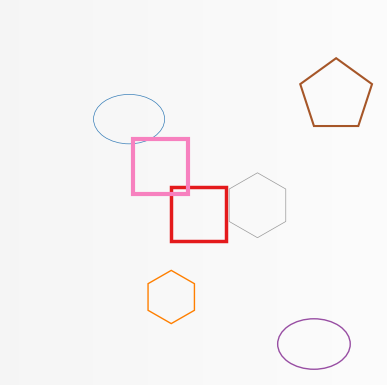[{"shape": "square", "thickness": 2.5, "radius": 0.35, "center": [0.512, 0.443]}, {"shape": "oval", "thickness": 0.5, "radius": 0.46, "center": [0.333, 0.691]}, {"shape": "oval", "thickness": 1, "radius": 0.47, "center": [0.81, 0.106]}, {"shape": "hexagon", "thickness": 1, "radius": 0.35, "center": [0.442, 0.229]}, {"shape": "pentagon", "thickness": 1.5, "radius": 0.49, "center": [0.867, 0.751]}, {"shape": "square", "thickness": 3, "radius": 0.36, "center": [0.415, 0.569]}, {"shape": "hexagon", "thickness": 0.5, "radius": 0.42, "center": [0.664, 0.467]}]